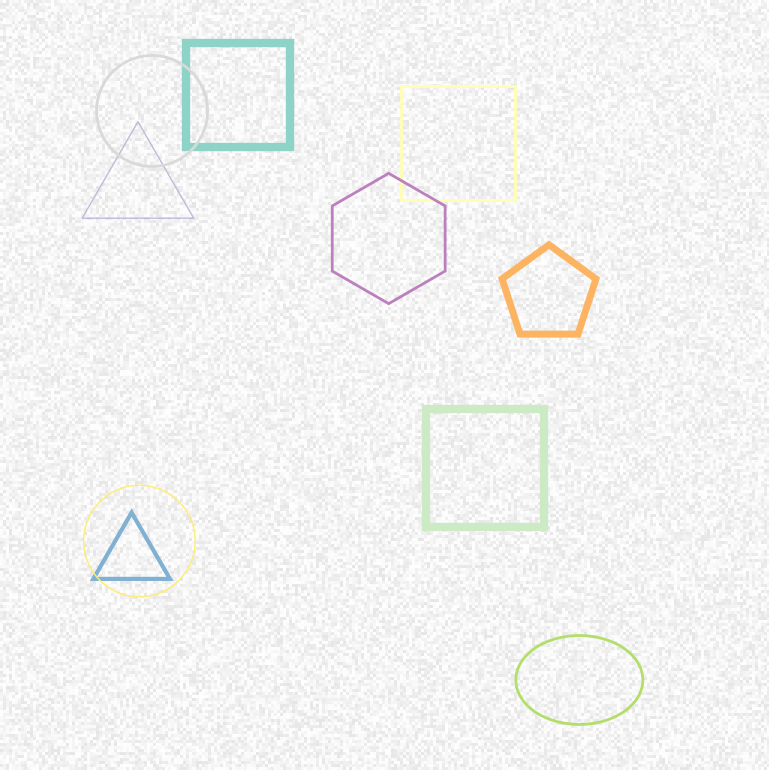[{"shape": "square", "thickness": 3, "radius": 0.34, "center": [0.309, 0.877]}, {"shape": "square", "thickness": 1, "radius": 0.37, "center": [0.594, 0.814]}, {"shape": "triangle", "thickness": 0.5, "radius": 0.42, "center": [0.179, 0.758]}, {"shape": "triangle", "thickness": 1.5, "radius": 0.29, "center": [0.171, 0.277]}, {"shape": "pentagon", "thickness": 2.5, "radius": 0.32, "center": [0.713, 0.618]}, {"shape": "oval", "thickness": 1, "radius": 0.41, "center": [0.752, 0.117]}, {"shape": "circle", "thickness": 1, "radius": 0.36, "center": [0.197, 0.856]}, {"shape": "hexagon", "thickness": 1, "radius": 0.42, "center": [0.505, 0.69]}, {"shape": "square", "thickness": 3, "radius": 0.38, "center": [0.63, 0.392]}, {"shape": "circle", "thickness": 0.5, "radius": 0.36, "center": [0.181, 0.297]}]